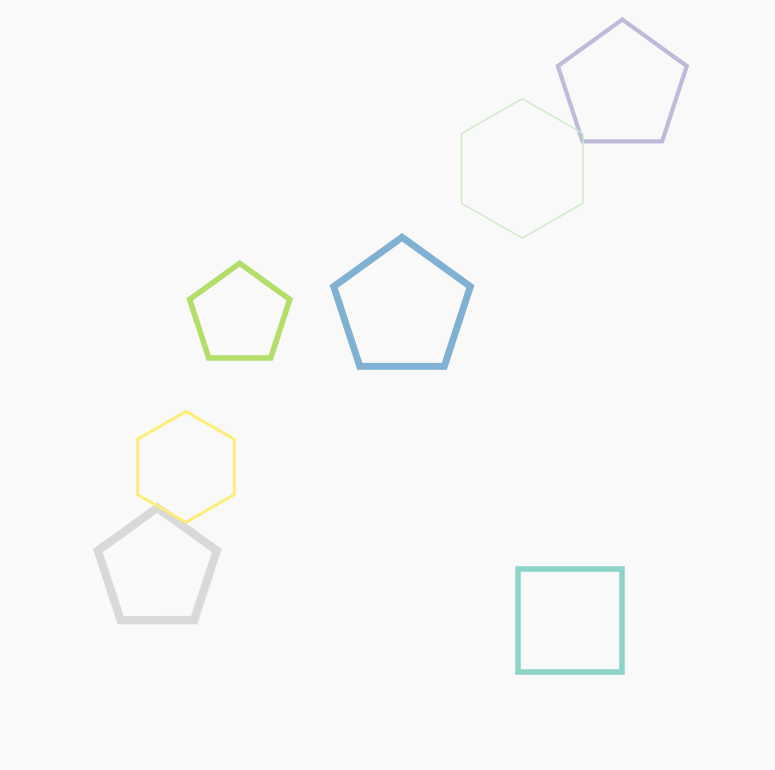[{"shape": "square", "thickness": 2, "radius": 0.33, "center": [0.735, 0.194]}, {"shape": "pentagon", "thickness": 1.5, "radius": 0.44, "center": [0.803, 0.887]}, {"shape": "pentagon", "thickness": 2.5, "radius": 0.46, "center": [0.519, 0.599]}, {"shape": "pentagon", "thickness": 2, "radius": 0.34, "center": [0.309, 0.59]}, {"shape": "pentagon", "thickness": 3, "radius": 0.4, "center": [0.203, 0.26]}, {"shape": "hexagon", "thickness": 0.5, "radius": 0.45, "center": [0.674, 0.781]}, {"shape": "hexagon", "thickness": 1, "radius": 0.36, "center": [0.24, 0.394]}]